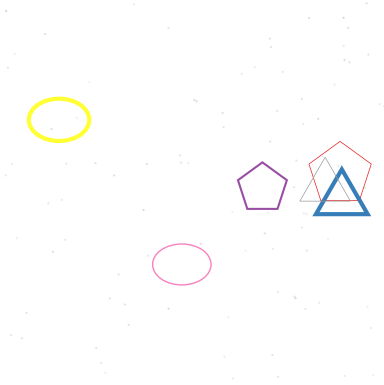[{"shape": "pentagon", "thickness": 0.5, "radius": 0.43, "center": [0.883, 0.548]}, {"shape": "triangle", "thickness": 3, "radius": 0.39, "center": [0.888, 0.482]}, {"shape": "pentagon", "thickness": 1.5, "radius": 0.33, "center": [0.682, 0.511]}, {"shape": "oval", "thickness": 3, "radius": 0.39, "center": [0.153, 0.689]}, {"shape": "oval", "thickness": 1, "radius": 0.38, "center": [0.472, 0.313]}, {"shape": "triangle", "thickness": 0.5, "radius": 0.38, "center": [0.845, 0.516]}]